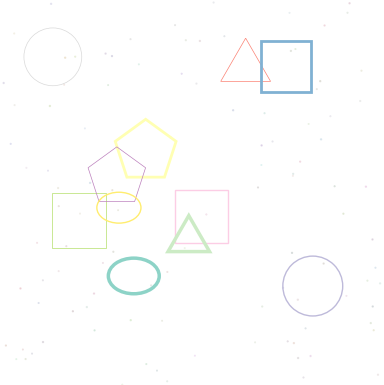[{"shape": "oval", "thickness": 2.5, "radius": 0.33, "center": [0.347, 0.283]}, {"shape": "pentagon", "thickness": 2, "radius": 0.42, "center": [0.378, 0.607]}, {"shape": "circle", "thickness": 1, "radius": 0.39, "center": [0.812, 0.257]}, {"shape": "triangle", "thickness": 0.5, "radius": 0.37, "center": [0.638, 0.826]}, {"shape": "square", "thickness": 2, "radius": 0.33, "center": [0.743, 0.828]}, {"shape": "square", "thickness": 0.5, "radius": 0.35, "center": [0.205, 0.427]}, {"shape": "square", "thickness": 1, "radius": 0.34, "center": [0.524, 0.438]}, {"shape": "circle", "thickness": 0.5, "radius": 0.38, "center": [0.137, 0.852]}, {"shape": "pentagon", "thickness": 0.5, "radius": 0.39, "center": [0.303, 0.54]}, {"shape": "triangle", "thickness": 2.5, "radius": 0.31, "center": [0.49, 0.378]}, {"shape": "oval", "thickness": 1, "radius": 0.29, "center": [0.309, 0.461]}]